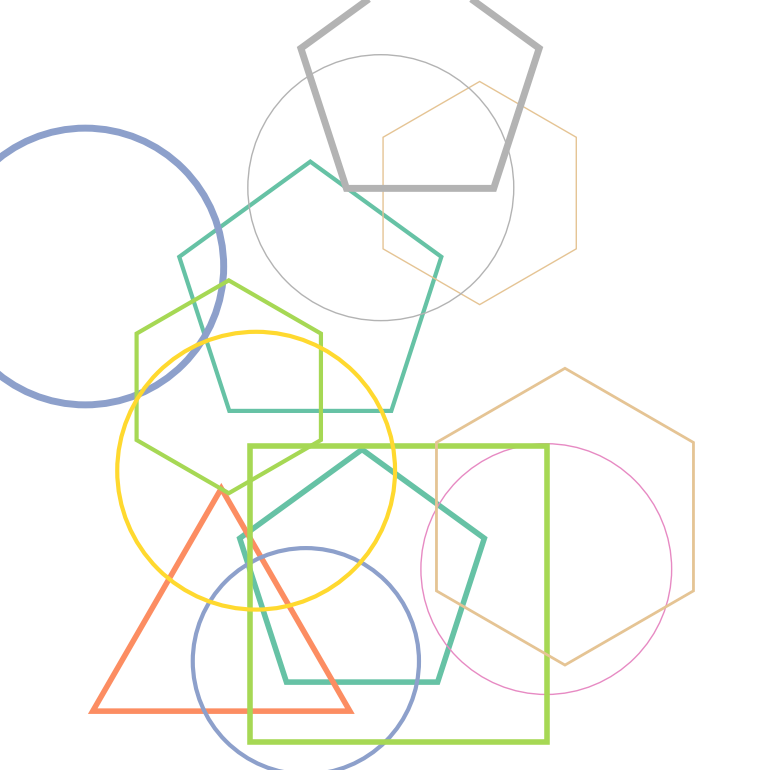[{"shape": "pentagon", "thickness": 2, "radius": 0.84, "center": [0.47, 0.249]}, {"shape": "pentagon", "thickness": 1.5, "radius": 0.89, "center": [0.403, 0.611]}, {"shape": "triangle", "thickness": 2, "radius": 0.96, "center": [0.287, 0.173]}, {"shape": "circle", "thickness": 2.5, "radius": 0.9, "center": [0.111, 0.654]}, {"shape": "circle", "thickness": 1.5, "radius": 0.73, "center": [0.397, 0.141]}, {"shape": "circle", "thickness": 0.5, "radius": 0.81, "center": [0.709, 0.261]}, {"shape": "hexagon", "thickness": 1.5, "radius": 0.69, "center": [0.297, 0.498]}, {"shape": "square", "thickness": 2, "radius": 0.96, "center": [0.518, 0.228]}, {"shape": "circle", "thickness": 1.5, "radius": 0.9, "center": [0.333, 0.389]}, {"shape": "hexagon", "thickness": 0.5, "radius": 0.72, "center": [0.623, 0.749]}, {"shape": "hexagon", "thickness": 1, "radius": 0.96, "center": [0.734, 0.329]}, {"shape": "pentagon", "thickness": 2.5, "radius": 0.81, "center": [0.546, 0.887]}, {"shape": "circle", "thickness": 0.5, "radius": 0.86, "center": [0.495, 0.756]}]